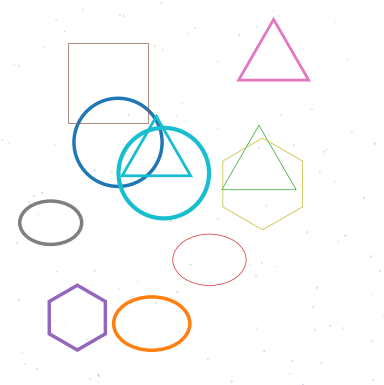[{"shape": "circle", "thickness": 2.5, "radius": 0.57, "center": [0.307, 0.63]}, {"shape": "oval", "thickness": 2.5, "radius": 0.5, "center": [0.394, 0.16]}, {"shape": "triangle", "thickness": 0.5, "radius": 0.56, "center": [0.673, 0.563]}, {"shape": "oval", "thickness": 0.5, "radius": 0.48, "center": [0.544, 0.325]}, {"shape": "hexagon", "thickness": 2.5, "radius": 0.42, "center": [0.201, 0.175]}, {"shape": "square", "thickness": 0.5, "radius": 0.52, "center": [0.281, 0.783]}, {"shape": "triangle", "thickness": 2, "radius": 0.53, "center": [0.711, 0.844]}, {"shape": "oval", "thickness": 2.5, "radius": 0.4, "center": [0.132, 0.421]}, {"shape": "hexagon", "thickness": 0.5, "radius": 0.6, "center": [0.682, 0.522]}, {"shape": "circle", "thickness": 3, "radius": 0.59, "center": [0.425, 0.55]}, {"shape": "triangle", "thickness": 2, "radius": 0.51, "center": [0.406, 0.595]}]